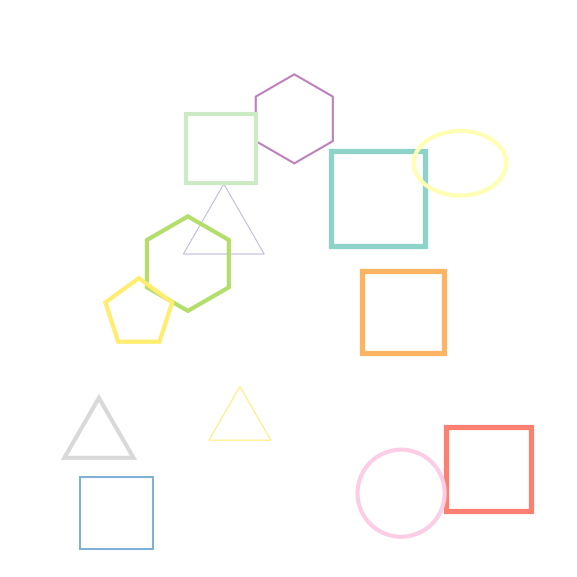[{"shape": "square", "thickness": 2.5, "radius": 0.41, "center": [0.654, 0.656]}, {"shape": "oval", "thickness": 2, "radius": 0.4, "center": [0.797, 0.717]}, {"shape": "triangle", "thickness": 0.5, "radius": 0.4, "center": [0.388, 0.6]}, {"shape": "square", "thickness": 2.5, "radius": 0.37, "center": [0.846, 0.187]}, {"shape": "square", "thickness": 1, "radius": 0.31, "center": [0.202, 0.11]}, {"shape": "square", "thickness": 2.5, "radius": 0.36, "center": [0.697, 0.458]}, {"shape": "hexagon", "thickness": 2, "radius": 0.41, "center": [0.325, 0.543]}, {"shape": "circle", "thickness": 2, "radius": 0.38, "center": [0.695, 0.145]}, {"shape": "triangle", "thickness": 2, "radius": 0.35, "center": [0.171, 0.241]}, {"shape": "hexagon", "thickness": 1, "radius": 0.39, "center": [0.51, 0.793]}, {"shape": "square", "thickness": 2, "radius": 0.3, "center": [0.383, 0.742]}, {"shape": "pentagon", "thickness": 2, "radius": 0.3, "center": [0.24, 0.457]}, {"shape": "triangle", "thickness": 0.5, "radius": 0.31, "center": [0.415, 0.268]}]